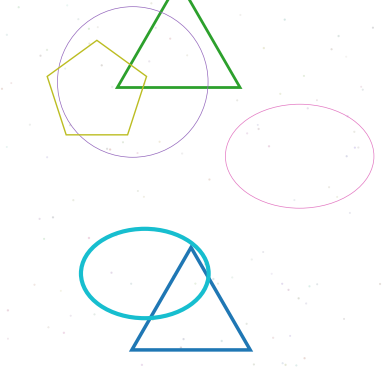[{"shape": "triangle", "thickness": 2.5, "radius": 0.89, "center": [0.496, 0.18]}, {"shape": "triangle", "thickness": 2, "radius": 0.92, "center": [0.464, 0.865]}, {"shape": "circle", "thickness": 0.5, "radius": 0.98, "center": [0.345, 0.787]}, {"shape": "oval", "thickness": 0.5, "radius": 0.96, "center": [0.778, 0.594]}, {"shape": "pentagon", "thickness": 1, "radius": 0.68, "center": [0.252, 0.76]}, {"shape": "oval", "thickness": 3, "radius": 0.83, "center": [0.376, 0.29]}]